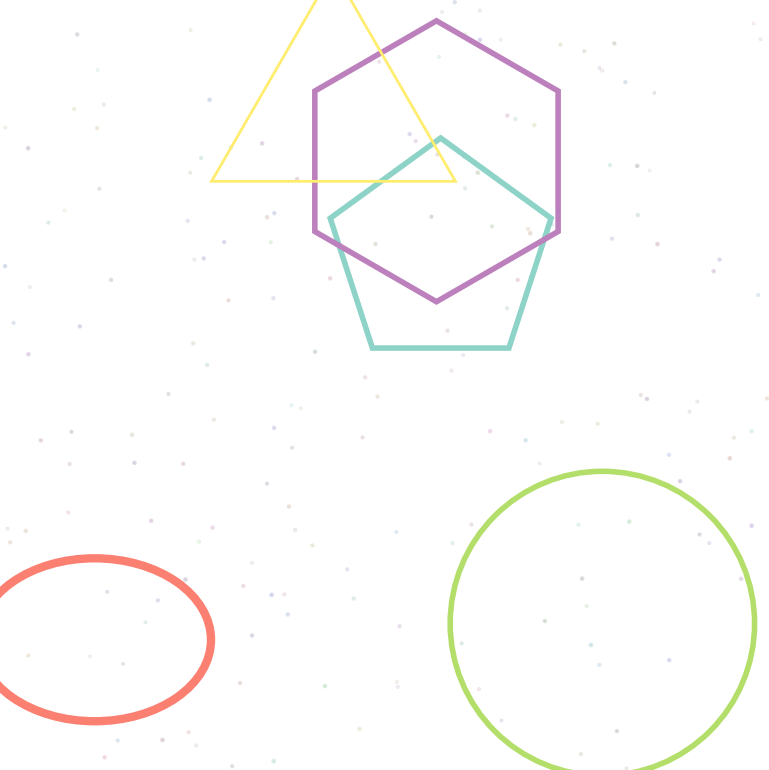[{"shape": "pentagon", "thickness": 2, "radius": 0.75, "center": [0.572, 0.67]}, {"shape": "oval", "thickness": 3, "radius": 0.76, "center": [0.123, 0.169]}, {"shape": "circle", "thickness": 2, "radius": 0.99, "center": [0.782, 0.19]}, {"shape": "hexagon", "thickness": 2, "radius": 0.91, "center": [0.567, 0.791]}, {"shape": "triangle", "thickness": 1, "radius": 0.91, "center": [0.433, 0.856]}]